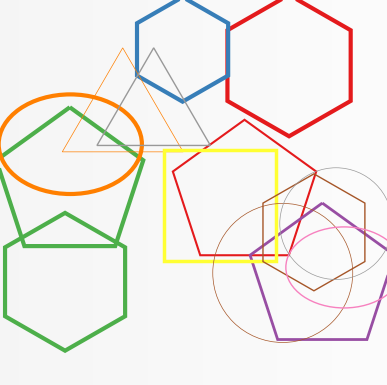[{"shape": "hexagon", "thickness": 3, "radius": 0.92, "center": [0.746, 0.83]}, {"shape": "pentagon", "thickness": 1.5, "radius": 0.97, "center": [0.631, 0.494]}, {"shape": "hexagon", "thickness": 3, "radius": 0.68, "center": [0.471, 0.872]}, {"shape": "hexagon", "thickness": 3, "radius": 0.89, "center": [0.168, 0.268]}, {"shape": "pentagon", "thickness": 3, "radius": 1.0, "center": [0.18, 0.522]}, {"shape": "pentagon", "thickness": 2, "radius": 0.98, "center": [0.832, 0.277]}, {"shape": "oval", "thickness": 3, "radius": 0.92, "center": [0.181, 0.625]}, {"shape": "triangle", "thickness": 0.5, "radius": 0.9, "center": [0.317, 0.696]}, {"shape": "square", "thickness": 2.5, "radius": 0.72, "center": [0.567, 0.465]}, {"shape": "hexagon", "thickness": 1, "radius": 0.76, "center": [0.81, 0.397]}, {"shape": "circle", "thickness": 0.5, "radius": 0.9, "center": [0.73, 0.291]}, {"shape": "oval", "thickness": 1, "radius": 0.75, "center": [0.888, 0.305]}, {"shape": "circle", "thickness": 0.5, "radius": 0.73, "center": [0.867, 0.419]}, {"shape": "triangle", "thickness": 1, "radius": 0.85, "center": [0.397, 0.707]}]